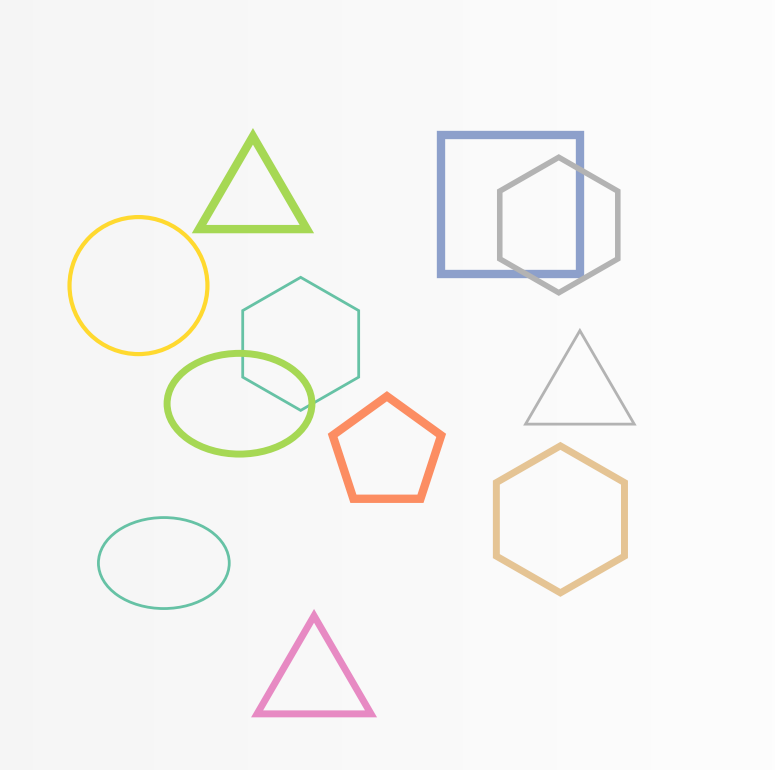[{"shape": "hexagon", "thickness": 1, "radius": 0.43, "center": [0.388, 0.553]}, {"shape": "oval", "thickness": 1, "radius": 0.42, "center": [0.211, 0.269]}, {"shape": "pentagon", "thickness": 3, "radius": 0.37, "center": [0.499, 0.412]}, {"shape": "square", "thickness": 3, "radius": 0.45, "center": [0.658, 0.734]}, {"shape": "triangle", "thickness": 2.5, "radius": 0.42, "center": [0.405, 0.115]}, {"shape": "triangle", "thickness": 3, "radius": 0.4, "center": [0.326, 0.743]}, {"shape": "oval", "thickness": 2.5, "radius": 0.47, "center": [0.309, 0.476]}, {"shape": "circle", "thickness": 1.5, "radius": 0.44, "center": [0.179, 0.629]}, {"shape": "hexagon", "thickness": 2.5, "radius": 0.48, "center": [0.723, 0.326]}, {"shape": "triangle", "thickness": 1, "radius": 0.4, "center": [0.748, 0.49]}, {"shape": "hexagon", "thickness": 2, "radius": 0.44, "center": [0.721, 0.708]}]